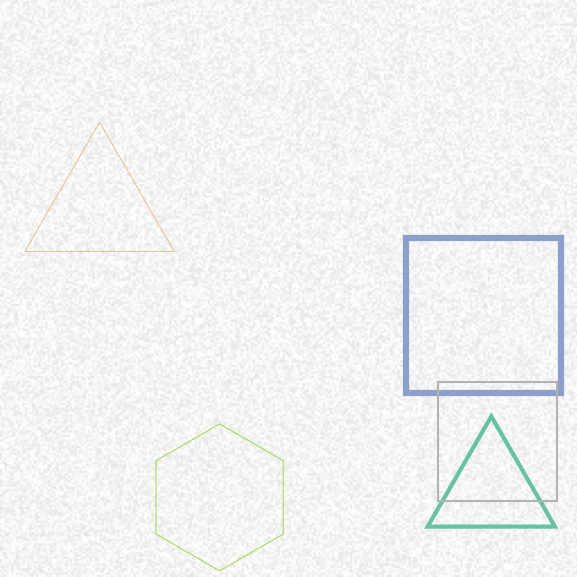[{"shape": "triangle", "thickness": 2, "radius": 0.64, "center": [0.851, 0.151]}, {"shape": "square", "thickness": 3, "radius": 0.67, "center": [0.837, 0.453]}, {"shape": "hexagon", "thickness": 0.5, "radius": 0.64, "center": [0.38, 0.138]}, {"shape": "triangle", "thickness": 0.5, "radius": 0.75, "center": [0.172, 0.638]}, {"shape": "square", "thickness": 1, "radius": 0.52, "center": [0.862, 0.235]}]